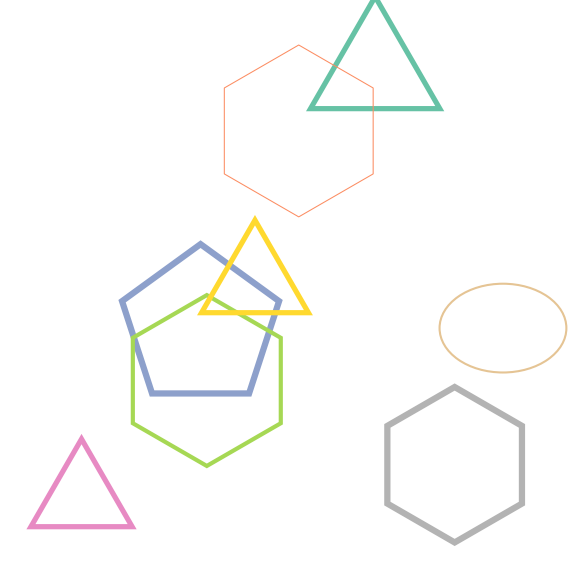[{"shape": "triangle", "thickness": 2.5, "radius": 0.65, "center": [0.65, 0.876]}, {"shape": "hexagon", "thickness": 0.5, "radius": 0.74, "center": [0.517, 0.772]}, {"shape": "pentagon", "thickness": 3, "radius": 0.71, "center": [0.347, 0.433]}, {"shape": "triangle", "thickness": 2.5, "radius": 0.51, "center": [0.141, 0.138]}, {"shape": "hexagon", "thickness": 2, "radius": 0.74, "center": [0.358, 0.34]}, {"shape": "triangle", "thickness": 2.5, "radius": 0.53, "center": [0.442, 0.511]}, {"shape": "oval", "thickness": 1, "radius": 0.55, "center": [0.871, 0.431]}, {"shape": "hexagon", "thickness": 3, "radius": 0.67, "center": [0.787, 0.194]}]